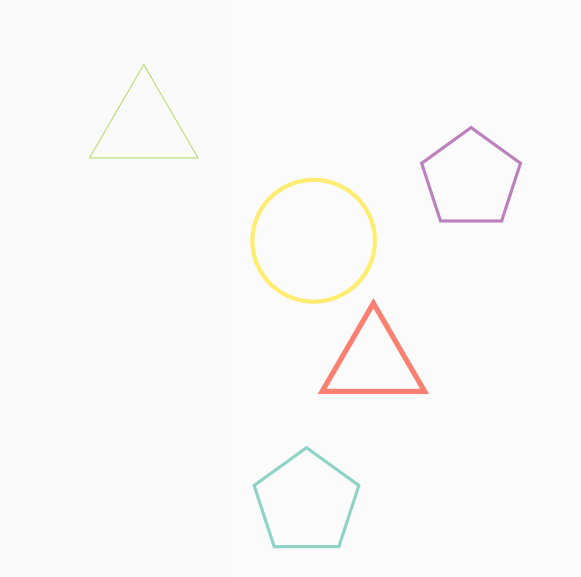[{"shape": "pentagon", "thickness": 1.5, "radius": 0.47, "center": [0.527, 0.129]}, {"shape": "triangle", "thickness": 2.5, "radius": 0.51, "center": [0.642, 0.372]}, {"shape": "triangle", "thickness": 0.5, "radius": 0.54, "center": [0.247, 0.78]}, {"shape": "pentagon", "thickness": 1.5, "radius": 0.45, "center": [0.81, 0.689]}, {"shape": "circle", "thickness": 2, "radius": 0.53, "center": [0.54, 0.582]}]